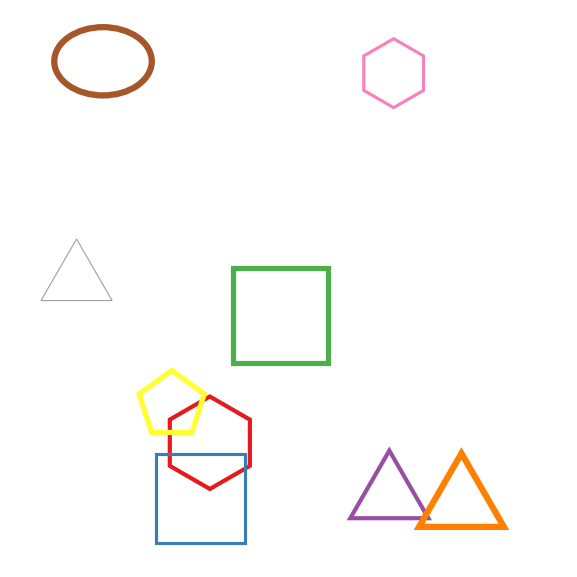[{"shape": "hexagon", "thickness": 2, "radius": 0.4, "center": [0.363, 0.232]}, {"shape": "square", "thickness": 1.5, "radius": 0.39, "center": [0.346, 0.136]}, {"shape": "square", "thickness": 2.5, "radius": 0.41, "center": [0.486, 0.453]}, {"shape": "triangle", "thickness": 2, "radius": 0.39, "center": [0.674, 0.141]}, {"shape": "triangle", "thickness": 3, "radius": 0.42, "center": [0.799, 0.129]}, {"shape": "pentagon", "thickness": 2.5, "radius": 0.3, "center": [0.297, 0.298]}, {"shape": "oval", "thickness": 3, "radius": 0.42, "center": [0.178, 0.893]}, {"shape": "hexagon", "thickness": 1.5, "radius": 0.3, "center": [0.682, 0.872]}, {"shape": "triangle", "thickness": 0.5, "radius": 0.36, "center": [0.133, 0.514]}]